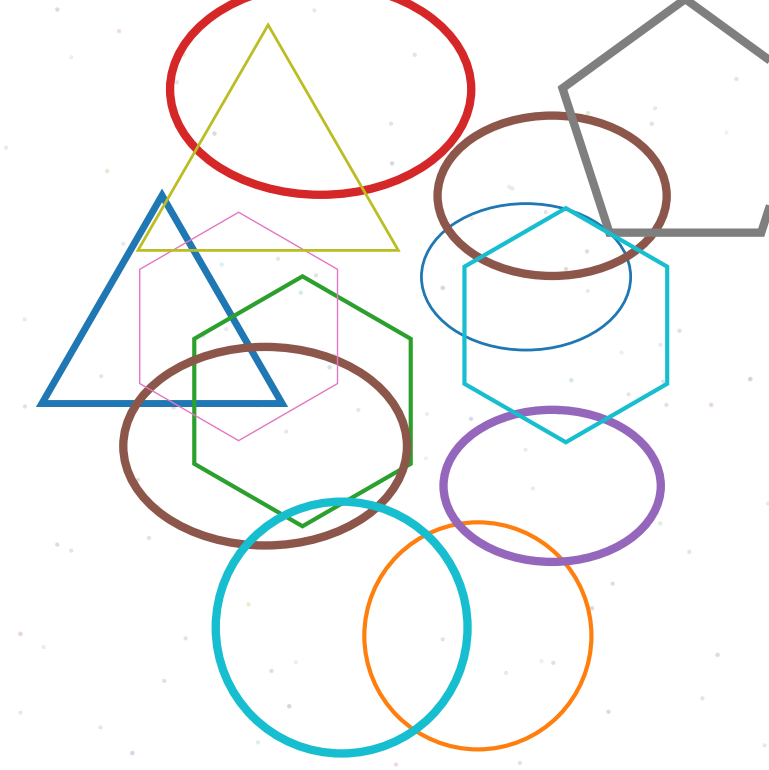[{"shape": "oval", "thickness": 1, "radius": 0.68, "center": [0.683, 0.64]}, {"shape": "triangle", "thickness": 2.5, "radius": 0.9, "center": [0.21, 0.566]}, {"shape": "circle", "thickness": 1.5, "radius": 0.74, "center": [0.621, 0.174]}, {"shape": "hexagon", "thickness": 1.5, "radius": 0.81, "center": [0.393, 0.479]}, {"shape": "oval", "thickness": 3, "radius": 0.98, "center": [0.416, 0.884]}, {"shape": "oval", "thickness": 3, "radius": 0.71, "center": [0.717, 0.369]}, {"shape": "oval", "thickness": 3, "radius": 0.74, "center": [0.717, 0.746]}, {"shape": "oval", "thickness": 3, "radius": 0.92, "center": [0.344, 0.421]}, {"shape": "hexagon", "thickness": 0.5, "radius": 0.74, "center": [0.31, 0.576]}, {"shape": "pentagon", "thickness": 3, "radius": 0.84, "center": [0.89, 0.834]}, {"shape": "triangle", "thickness": 1, "radius": 0.98, "center": [0.348, 0.772]}, {"shape": "circle", "thickness": 3, "radius": 0.82, "center": [0.444, 0.185]}, {"shape": "hexagon", "thickness": 1.5, "radius": 0.76, "center": [0.735, 0.578]}]